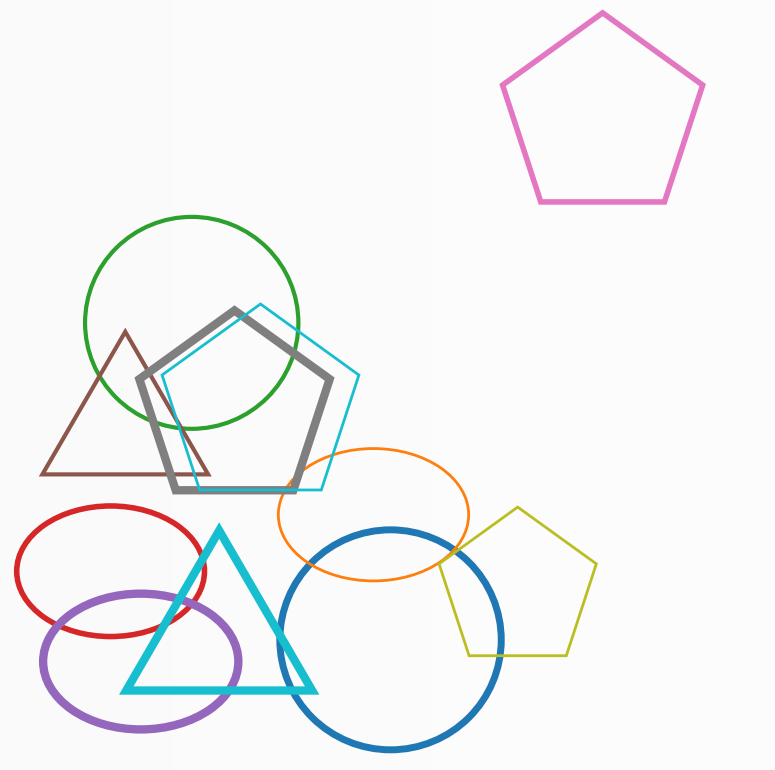[{"shape": "circle", "thickness": 2.5, "radius": 0.71, "center": [0.504, 0.169]}, {"shape": "oval", "thickness": 1, "radius": 0.61, "center": [0.482, 0.332]}, {"shape": "circle", "thickness": 1.5, "radius": 0.69, "center": [0.247, 0.581]}, {"shape": "oval", "thickness": 2, "radius": 0.61, "center": [0.143, 0.258]}, {"shape": "oval", "thickness": 3, "radius": 0.63, "center": [0.182, 0.141]}, {"shape": "triangle", "thickness": 1.5, "radius": 0.62, "center": [0.162, 0.446]}, {"shape": "pentagon", "thickness": 2, "radius": 0.68, "center": [0.778, 0.848]}, {"shape": "pentagon", "thickness": 3, "radius": 0.65, "center": [0.303, 0.468]}, {"shape": "pentagon", "thickness": 1, "radius": 0.53, "center": [0.668, 0.235]}, {"shape": "triangle", "thickness": 3, "radius": 0.69, "center": [0.283, 0.172]}, {"shape": "pentagon", "thickness": 1, "radius": 0.67, "center": [0.336, 0.472]}]